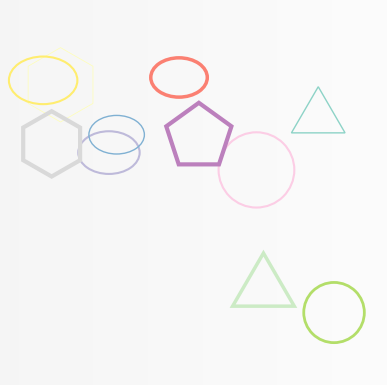[{"shape": "triangle", "thickness": 1, "radius": 0.4, "center": [0.821, 0.695]}, {"shape": "hexagon", "thickness": 0.5, "radius": 0.48, "center": [0.156, 0.78]}, {"shape": "oval", "thickness": 1.5, "radius": 0.4, "center": [0.281, 0.604]}, {"shape": "oval", "thickness": 2.5, "radius": 0.36, "center": [0.462, 0.799]}, {"shape": "oval", "thickness": 1, "radius": 0.36, "center": [0.301, 0.65]}, {"shape": "circle", "thickness": 2, "radius": 0.39, "center": [0.862, 0.188]}, {"shape": "circle", "thickness": 1.5, "radius": 0.49, "center": [0.662, 0.559]}, {"shape": "hexagon", "thickness": 3, "radius": 0.42, "center": [0.133, 0.626]}, {"shape": "pentagon", "thickness": 3, "radius": 0.44, "center": [0.513, 0.645]}, {"shape": "triangle", "thickness": 2.5, "radius": 0.46, "center": [0.68, 0.251]}, {"shape": "oval", "thickness": 1.5, "radius": 0.44, "center": [0.111, 0.791]}]